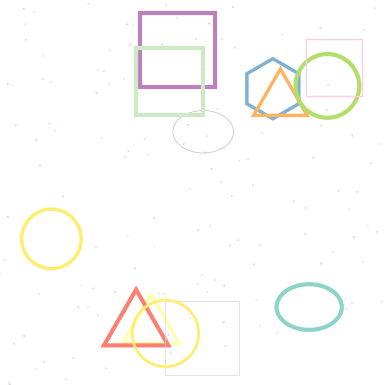[{"shape": "oval", "thickness": 3, "radius": 0.42, "center": [0.803, 0.202]}, {"shape": "triangle", "thickness": 2.5, "radius": 0.42, "center": [0.392, 0.151]}, {"shape": "oval", "thickness": 0.5, "radius": 0.39, "center": [0.528, 0.658]}, {"shape": "triangle", "thickness": 3, "radius": 0.48, "center": [0.354, 0.151]}, {"shape": "hexagon", "thickness": 2.5, "radius": 0.39, "center": [0.709, 0.769]}, {"shape": "triangle", "thickness": 2.5, "radius": 0.4, "center": [0.728, 0.74]}, {"shape": "circle", "thickness": 3, "radius": 0.41, "center": [0.85, 0.777]}, {"shape": "square", "thickness": 1, "radius": 0.37, "center": [0.867, 0.824]}, {"shape": "square", "thickness": 0.5, "radius": 0.48, "center": [0.524, 0.121]}, {"shape": "square", "thickness": 3, "radius": 0.48, "center": [0.46, 0.87]}, {"shape": "square", "thickness": 3, "radius": 0.44, "center": [0.441, 0.789]}, {"shape": "circle", "thickness": 2.5, "radius": 0.39, "center": [0.134, 0.379]}, {"shape": "circle", "thickness": 2, "radius": 0.43, "center": [0.43, 0.134]}]